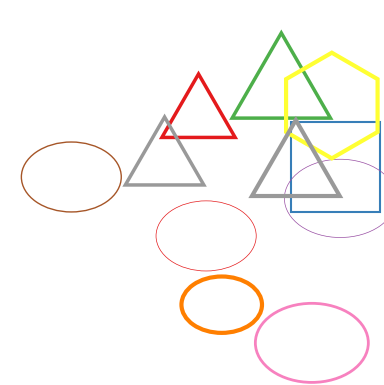[{"shape": "triangle", "thickness": 2.5, "radius": 0.55, "center": [0.516, 0.698]}, {"shape": "oval", "thickness": 0.5, "radius": 0.65, "center": [0.535, 0.387]}, {"shape": "square", "thickness": 1.5, "radius": 0.58, "center": [0.871, 0.567]}, {"shape": "triangle", "thickness": 2.5, "radius": 0.74, "center": [0.731, 0.767]}, {"shape": "oval", "thickness": 0.5, "radius": 0.73, "center": [0.884, 0.485]}, {"shape": "oval", "thickness": 3, "radius": 0.52, "center": [0.576, 0.209]}, {"shape": "hexagon", "thickness": 3, "radius": 0.69, "center": [0.862, 0.726]}, {"shape": "oval", "thickness": 1, "radius": 0.65, "center": [0.185, 0.54]}, {"shape": "oval", "thickness": 2, "radius": 0.73, "center": [0.81, 0.109]}, {"shape": "triangle", "thickness": 3, "radius": 0.66, "center": [0.768, 0.557]}, {"shape": "triangle", "thickness": 2.5, "radius": 0.59, "center": [0.427, 0.578]}]